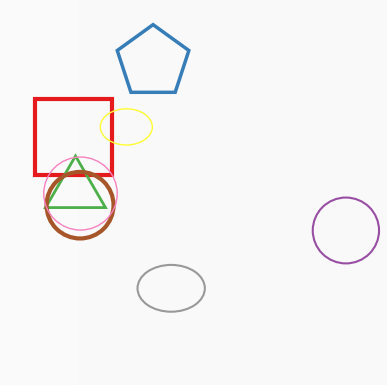[{"shape": "square", "thickness": 3, "radius": 0.49, "center": [0.189, 0.645]}, {"shape": "pentagon", "thickness": 2.5, "radius": 0.49, "center": [0.395, 0.839]}, {"shape": "triangle", "thickness": 2, "radius": 0.45, "center": [0.195, 0.505]}, {"shape": "circle", "thickness": 1.5, "radius": 0.43, "center": [0.893, 0.401]}, {"shape": "oval", "thickness": 1, "radius": 0.34, "center": [0.326, 0.67]}, {"shape": "circle", "thickness": 3, "radius": 0.43, "center": [0.207, 0.467]}, {"shape": "circle", "thickness": 1, "radius": 0.47, "center": [0.208, 0.497]}, {"shape": "oval", "thickness": 1.5, "radius": 0.43, "center": [0.442, 0.251]}]